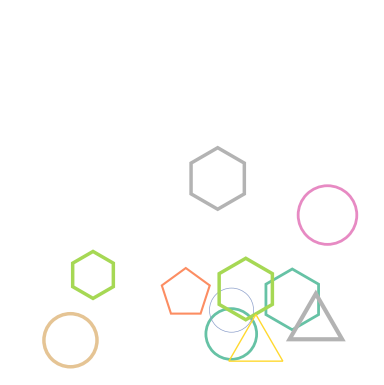[{"shape": "hexagon", "thickness": 2, "radius": 0.39, "center": [0.759, 0.222]}, {"shape": "circle", "thickness": 2, "radius": 0.33, "center": [0.601, 0.132]}, {"shape": "pentagon", "thickness": 1.5, "radius": 0.33, "center": [0.483, 0.238]}, {"shape": "circle", "thickness": 0.5, "radius": 0.29, "center": [0.601, 0.194]}, {"shape": "circle", "thickness": 2, "radius": 0.38, "center": [0.851, 0.441]}, {"shape": "hexagon", "thickness": 2.5, "radius": 0.4, "center": [0.638, 0.249]}, {"shape": "hexagon", "thickness": 2.5, "radius": 0.3, "center": [0.242, 0.286]}, {"shape": "triangle", "thickness": 1, "radius": 0.4, "center": [0.665, 0.102]}, {"shape": "circle", "thickness": 2.5, "radius": 0.34, "center": [0.183, 0.116]}, {"shape": "triangle", "thickness": 3, "radius": 0.39, "center": [0.82, 0.158]}, {"shape": "hexagon", "thickness": 2.5, "radius": 0.4, "center": [0.565, 0.536]}]